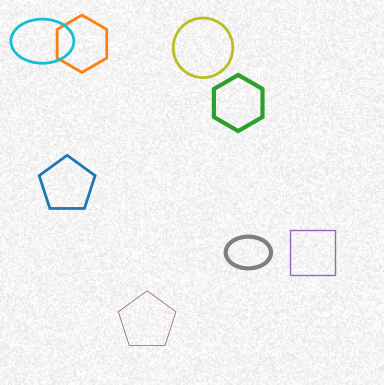[{"shape": "pentagon", "thickness": 2, "radius": 0.38, "center": [0.174, 0.52]}, {"shape": "hexagon", "thickness": 2, "radius": 0.37, "center": [0.213, 0.886]}, {"shape": "hexagon", "thickness": 3, "radius": 0.36, "center": [0.619, 0.732]}, {"shape": "square", "thickness": 1, "radius": 0.29, "center": [0.812, 0.344]}, {"shape": "pentagon", "thickness": 0.5, "radius": 0.39, "center": [0.382, 0.166]}, {"shape": "oval", "thickness": 3, "radius": 0.29, "center": [0.645, 0.344]}, {"shape": "circle", "thickness": 2, "radius": 0.39, "center": [0.527, 0.876]}, {"shape": "oval", "thickness": 2, "radius": 0.41, "center": [0.11, 0.893]}]